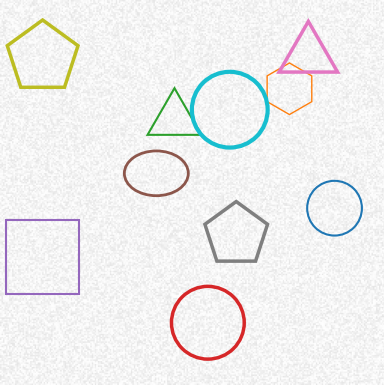[{"shape": "circle", "thickness": 1.5, "radius": 0.36, "center": [0.869, 0.459]}, {"shape": "hexagon", "thickness": 1, "radius": 0.33, "center": [0.752, 0.769]}, {"shape": "triangle", "thickness": 1.5, "radius": 0.4, "center": [0.453, 0.69]}, {"shape": "circle", "thickness": 2.5, "radius": 0.47, "center": [0.54, 0.162]}, {"shape": "square", "thickness": 1.5, "radius": 0.48, "center": [0.11, 0.332]}, {"shape": "oval", "thickness": 2, "radius": 0.42, "center": [0.406, 0.55]}, {"shape": "triangle", "thickness": 2.5, "radius": 0.44, "center": [0.801, 0.857]}, {"shape": "pentagon", "thickness": 2.5, "radius": 0.43, "center": [0.614, 0.391]}, {"shape": "pentagon", "thickness": 2.5, "radius": 0.48, "center": [0.111, 0.851]}, {"shape": "circle", "thickness": 3, "radius": 0.49, "center": [0.597, 0.715]}]